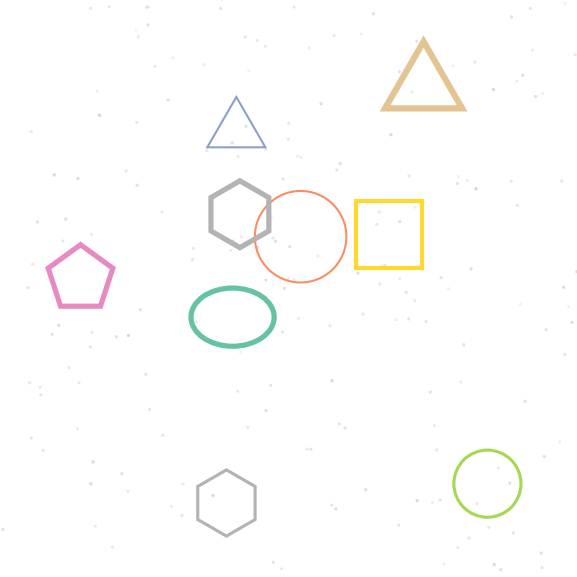[{"shape": "oval", "thickness": 2.5, "radius": 0.36, "center": [0.403, 0.45]}, {"shape": "circle", "thickness": 1, "radius": 0.4, "center": [0.521, 0.589]}, {"shape": "triangle", "thickness": 1, "radius": 0.29, "center": [0.409, 0.773]}, {"shape": "pentagon", "thickness": 2.5, "radius": 0.29, "center": [0.139, 0.517]}, {"shape": "circle", "thickness": 1.5, "radius": 0.29, "center": [0.844, 0.162]}, {"shape": "square", "thickness": 2, "radius": 0.29, "center": [0.673, 0.593]}, {"shape": "triangle", "thickness": 3, "radius": 0.39, "center": [0.733, 0.85]}, {"shape": "hexagon", "thickness": 1.5, "radius": 0.29, "center": [0.392, 0.128]}, {"shape": "hexagon", "thickness": 2.5, "radius": 0.29, "center": [0.415, 0.628]}]